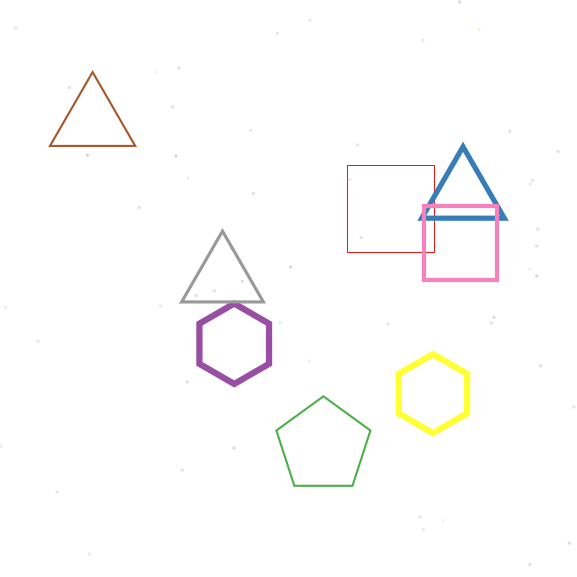[{"shape": "square", "thickness": 0.5, "radius": 0.38, "center": [0.676, 0.638]}, {"shape": "triangle", "thickness": 2.5, "radius": 0.41, "center": [0.802, 0.663]}, {"shape": "pentagon", "thickness": 1, "radius": 0.43, "center": [0.56, 0.227]}, {"shape": "hexagon", "thickness": 3, "radius": 0.35, "center": [0.406, 0.404]}, {"shape": "hexagon", "thickness": 3, "radius": 0.34, "center": [0.75, 0.318]}, {"shape": "triangle", "thickness": 1, "radius": 0.43, "center": [0.16, 0.789]}, {"shape": "square", "thickness": 2, "radius": 0.32, "center": [0.798, 0.578]}, {"shape": "triangle", "thickness": 1.5, "radius": 0.41, "center": [0.385, 0.517]}]